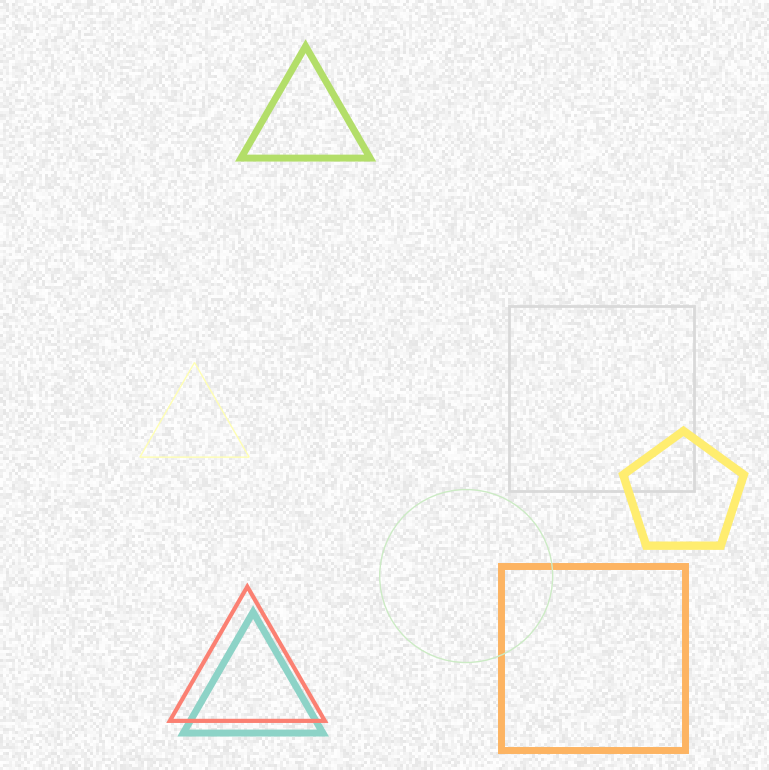[{"shape": "triangle", "thickness": 2.5, "radius": 0.52, "center": [0.329, 0.1]}, {"shape": "triangle", "thickness": 0.5, "radius": 0.41, "center": [0.253, 0.447]}, {"shape": "triangle", "thickness": 1.5, "radius": 0.58, "center": [0.321, 0.122]}, {"shape": "square", "thickness": 2.5, "radius": 0.6, "center": [0.77, 0.146]}, {"shape": "triangle", "thickness": 2.5, "radius": 0.48, "center": [0.397, 0.843]}, {"shape": "square", "thickness": 1, "radius": 0.6, "center": [0.781, 0.482]}, {"shape": "circle", "thickness": 0.5, "radius": 0.56, "center": [0.605, 0.252]}, {"shape": "pentagon", "thickness": 3, "radius": 0.41, "center": [0.888, 0.358]}]